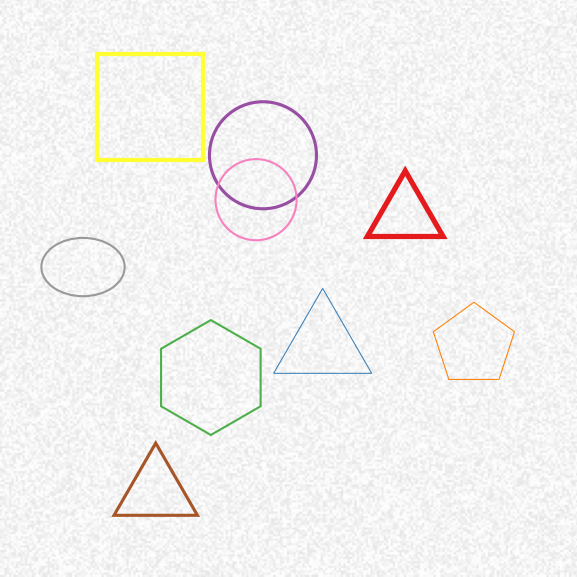[{"shape": "triangle", "thickness": 2.5, "radius": 0.38, "center": [0.702, 0.628]}, {"shape": "triangle", "thickness": 0.5, "radius": 0.49, "center": [0.559, 0.402]}, {"shape": "hexagon", "thickness": 1, "radius": 0.5, "center": [0.365, 0.345]}, {"shape": "circle", "thickness": 1.5, "radius": 0.46, "center": [0.455, 0.73]}, {"shape": "pentagon", "thickness": 0.5, "radius": 0.37, "center": [0.821, 0.402]}, {"shape": "square", "thickness": 2, "radius": 0.46, "center": [0.26, 0.814]}, {"shape": "triangle", "thickness": 1.5, "radius": 0.42, "center": [0.27, 0.149]}, {"shape": "circle", "thickness": 1, "radius": 0.35, "center": [0.443, 0.653]}, {"shape": "oval", "thickness": 1, "radius": 0.36, "center": [0.144, 0.537]}]